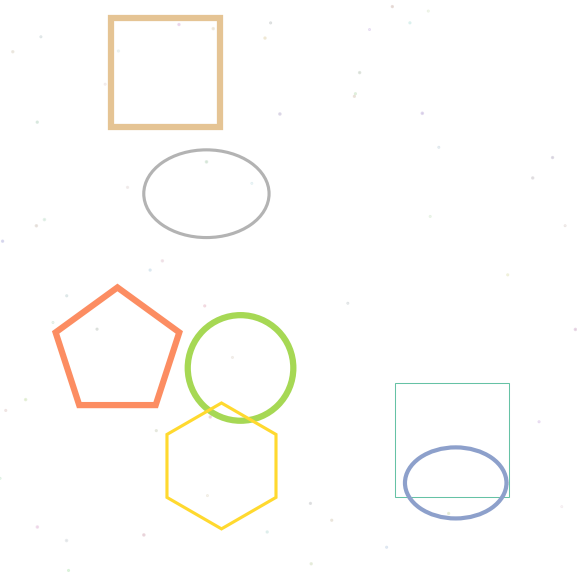[{"shape": "square", "thickness": 0.5, "radius": 0.49, "center": [0.783, 0.237]}, {"shape": "pentagon", "thickness": 3, "radius": 0.56, "center": [0.203, 0.389]}, {"shape": "oval", "thickness": 2, "radius": 0.44, "center": [0.789, 0.163]}, {"shape": "circle", "thickness": 3, "radius": 0.46, "center": [0.417, 0.362]}, {"shape": "hexagon", "thickness": 1.5, "radius": 0.54, "center": [0.384, 0.192]}, {"shape": "square", "thickness": 3, "radius": 0.47, "center": [0.287, 0.873]}, {"shape": "oval", "thickness": 1.5, "radius": 0.54, "center": [0.357, 0.664]}]